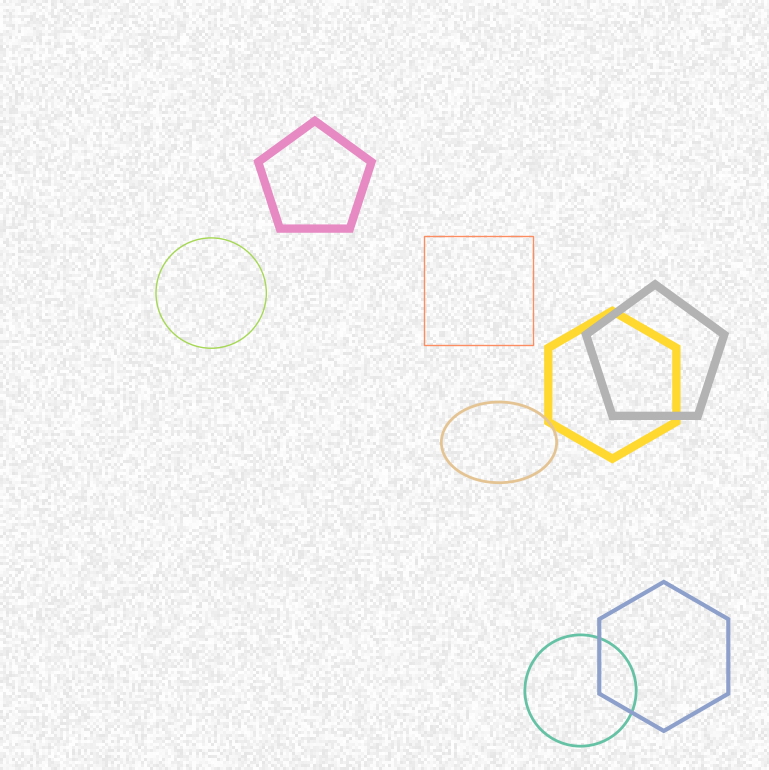[{"shape": "circle", "thickness": 1, "radius": 0.36, "center": [0.754, 0.103]}, {"shape": "square", "thickness": 0.5, "radius": 0.35, "center": [0.622, 0.623]}, {"shape": "hexagon", "thickness": 1.5, "radius": 0.48, "center": [0.862, 0.148]}, {"shape": "pentagon", "thickness": 3, "radius": 0.39, "center": [0.409, 0.766]}, {"shape": "circle", "thickness": 0.5, "radius": 0.36, "center": [0.274, 0.619]}, {"shape": "hexagon", "thickness": 3, "radius": 0.48, "center": [0.795, 0.5]}, {"shape": "oval", "thickness": 1, "radius": 0.37, "center": [0.648, 0.425]}, {"shape": "pentagon", "thickness": 3, "radius": 0.47, "center": [0.851, 0.536]}]